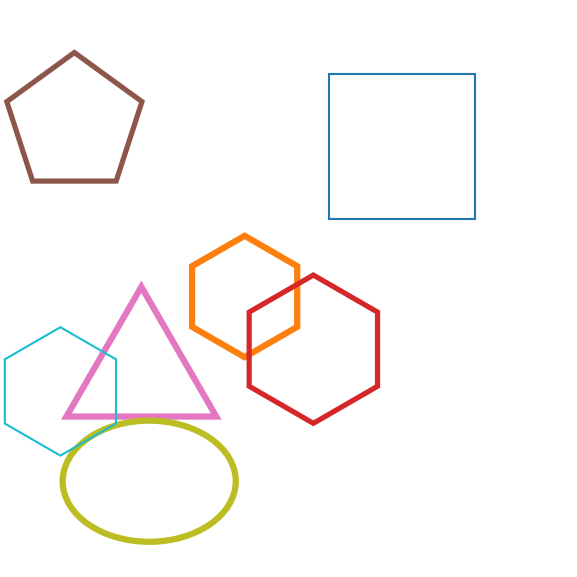[{"shape": "square", "thickness": 1, "radius": 0.63, "center": [0.696, 0.746]}, {"shape": "hexagon", "thickness": 3, "radius": 0.53, "center": [0.424, 0.486]}, {"shape": "hexagon", "thickness": 2.5, "radius": 0.64, "center": [0.543, 0.394]}, {"shape": "pentagon", "thickness": 2.5, "radius": 0.62, "center": [0.129, 0.785]}, {"shape": "triangle", "thickness": 3, "radius": 0.75, "center": [0.245, 0.353]}, {"shape": "oval", "thickness": 3, "radius": 0.75, "center": [0.258, 0.166]}, {"shape": "hexagon", "thickness": 1, "radius": 0.56, "center": [0.105, 0.321]}]